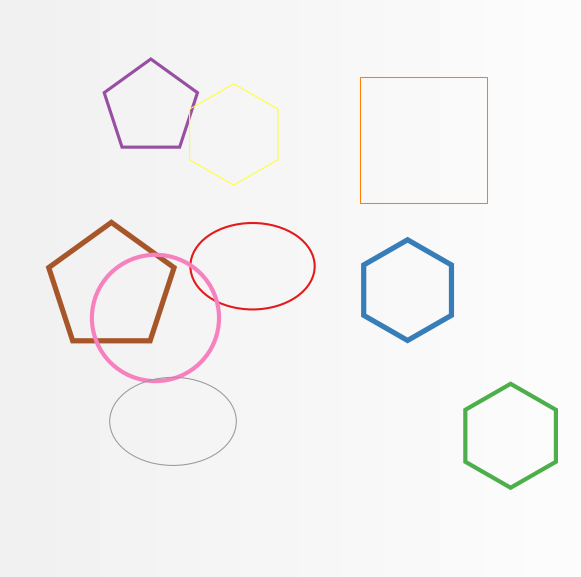[{"shape": "oval", "thickness": 1, "radius": 0.53, "center": [0.434, 0.538]}, {"shape": "hexagon", "thickness": 2.5, "radius": 0.44, "center": [0.701, 0.497]}, {"shape": "hexagon", "thickness": 2, "radius": 0.45, "center": [0.878, 0.245]}, {"shape": "pentagon", "thickness": 1.5, "radius": 0.42, "center": [0.259, 0.813]}, {"shape": "square", "thickness": 0.5, "radius": 0.55, "center": [0.728, 0.757]}, {"shape": "hexagon", "thickness": 0.5, "radius": 0.44, "center": [0.402, 0.766]}, {"shape": "pentagon", "thickness": 2.5, "radius": 0.57, "center": [0.192, 0.501]}, {"shape": "circle", "thickness": 2, "radius": 0.55, "center": [0.267, 0.449]}, {"shape": "oval", "thickness": 0.5, "radius": 0.54, "center": [0.298, 0.269]}]